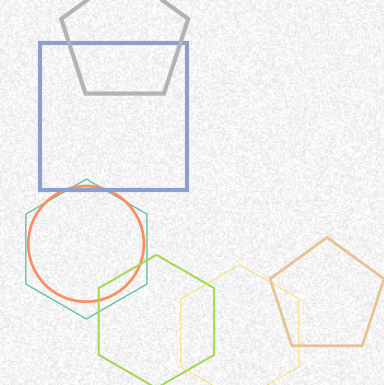[{"shape": "hexagon", "thickness": 1, "radius": 0.91, "center": [0.224, 0.353]}, {"shape": "circle", "thickness": 2, "radius": 0.75, "center": [0.224, 0.367]}, {"shape": "square", "thickness": 3, "radius": 0.95, "center": [0.295, 0.698]}, {"shape": "hexagon", "thickness": 1.5, "radius": 0.87, "center": [0.406, 0.165]}, {"shape": "hexagon", "thickness": 0.5, "radius": 0.88, "center": [0.623, 0.136]}, {"shape": "pentagon", "thickness": 2, "radius": 0.78, "center": [0.849, 0.228]}, {"shape": "pentagon", "thickness": 3, "radius": 0.87, "center": [0.324, 0.897]}]